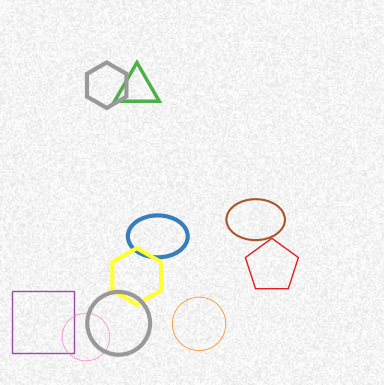[{"shape": "pentagon", "thickness": 1, "radius": 0.36, "center": [0.706, 0.309]}, {"shape": "oval", "thickness": 3, "radius": 0.39, "center": [0.41, 0.386]}, {"shape": "triangle", "thickness": 2.5, "radius": 0.34, "center": [0.356, 0.771]}, {"shape": "square", "thickness": 1, "radius": 0.4, "center": [0.112, 0.164]}, {"shape": "circle", "thickness": 0.5, "radius": 0.35, "center": [0.517, 0.159]}, {"shape": "hexagon", "thickness": 3, "radius": 0.37, "center": [0.355, 0.282]}, {"shape": "oval", "thickness": 1.5, "radius": 0.38, "center": [0.664, 0.43]}, {"shape": "circle", "thickness": 0.5, "radius": 0.31, "center": [0.223, 0.125]}, {"shape": "hexagon", "thickness": 3, "radius": 0.3, "center": [0.277, 0.779]}, {"shape": "circle", "thickness": 3, "radius": 0.41, "center": [0.308, 0.16]}]